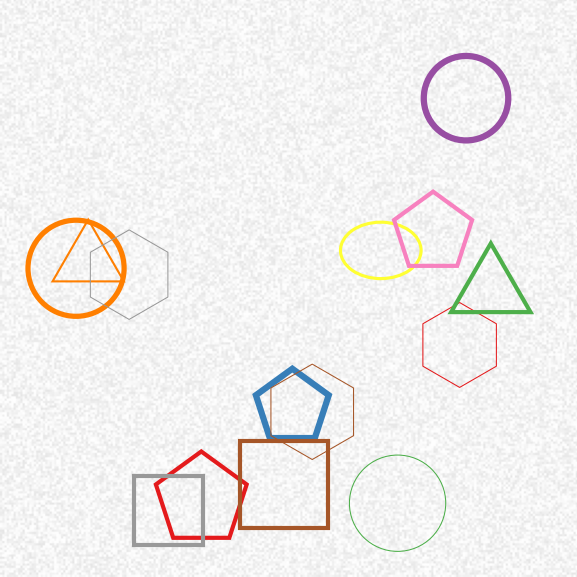[{"shape": "hexagon", "thickness": 0.5, "radius": 0.37, "center": [0.796, 0.402]}, {"shape": "pentagon", "thickness": 2, "radius": 0.41, "center": [0.349, 0.135]}, {"shape": "pentagon", "thickness": 3, "radius": 0.33, "center": [0.506, 0.294]}, {"shape": "circle", "thickness": 0.5, "radius": 0.42, "center": [0.688, 0.128]}, {"shape": "triangle", "thickness": 2, "radius": 0.4, "center": [0.85, 0.498]}, {"shape": "circle", "thickness": 3, "radius": 0.37, "center": [0.807, 0.829]}, {"shape": "triangle", "thickness": 1, "radius": 0.36, "center": [0.153, 0.548]}, {"shape": "circle", "thickness": 2.5, "radius": 0.42, "center": [0.132, 0.535]}, {"shape": "oval", "thickness": 1.5, "radius": 0.35, "center": [0.659, 0.566]}, {"shape": "square", "thickness": 2, "radius": 0.38, "center": [0.492, 0.161]}, {"shape": "hexagon", "thickness": 0.5, "radius": 0.41, "center": [0.541, 0.286]}, {"shape": "pentagon", "thickness": 2, "radius": 0.36, "center": [0.75, 0.596]}, {"shape": "square", "thickness": 2, "radius": 0.3, "center": [0.291, 0.115]}, {"shape": "hexagon", "thickness": 0.5, "radius": 0.39, "center": [0.224, 0.524]}]